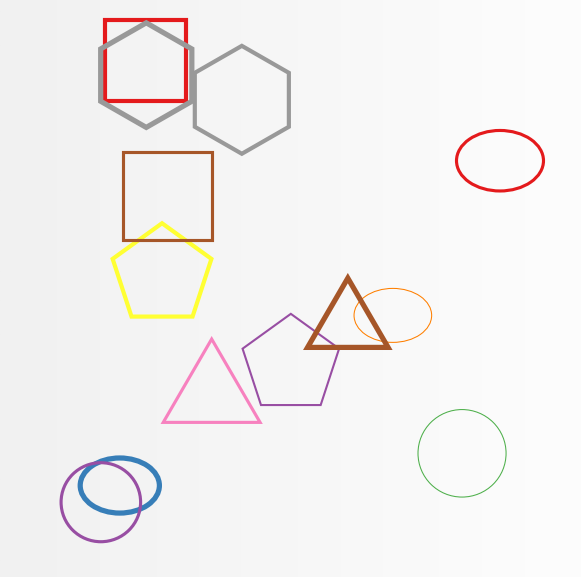[{"shape": "square", "thickness": 2, "radius": 0.35, "center": [0.251, 0.894]}, {"shape": "oval", "thickness": 1.5, "radius": 0.37, "center": [0.86, 0.721]}, {"shape": "oval", "thickness": 2.5, "radius": 0.34, "center": [0.206, 0.158]}, {"shape": "circle", "thickness": 0.5, "radius": 0.38, "center": [0.795, 0.214]}, {"shape": "pentagon", "thickness": 1, "radius": 0.44, "center": [0.5, 0.368]}, {"shape": "circle", "thickness": 1.5, "radius": 0.34, "center": [0.173, 0.13]}, {"shape": "oval", "thickness": 0.5, "radius": 0.33, "center": [0.676, 0.453]}, {"shape": "pentagon", "thickness": 2, "radius": 0.45, "center": [0.279, 0.523]}, {"shape": "triangle", "thickness": 2.5, "radius": 0.4, "center": [0.598, 0.438]}, {"shape": "square", "thickness": 1.5, "radius": 0.38, "center": [0.288, 0.66]}, {"shape": "triangle", "thickness": 1.5, "radius": 0.48, "center": [0.364, 0.316]}, {"shape": "hexagon", "thickness": 2, "radius": 0.47, "center": [0.416, 0.826]}, {"shape": "hexagon", "thickness": 2.5, "radius": 0.45, "center": [0.252, 0.869]}]